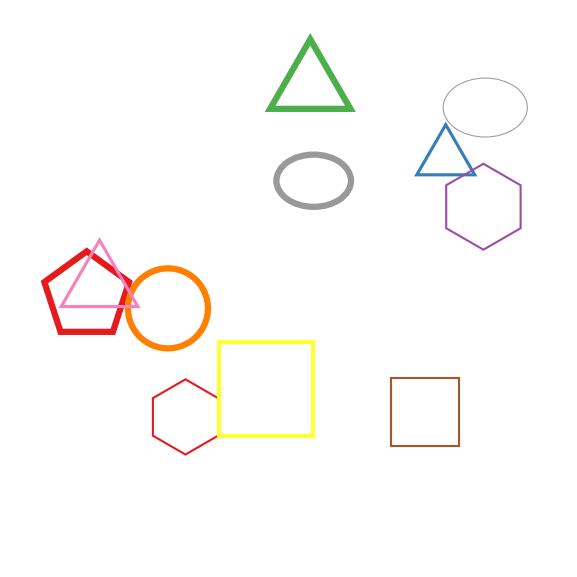[{"shape": "hexagon", "thickness": 1, "radius": 0.33, "center": [0.321, 0.277]}, {"shape": "pentagon", "thickness": 3, "radius": 0.39, "center": [0.15, 0.487]}, {"shape": "triangle", "thickness": 1.5, "radius": 0.29, "center": [0.772, 0.725]}, {"shape": "triangle", "thickness": 3, "radius": 0.4, "center": [0.537, 0.851]}, {"shape": "hexagon", "thickness": 1, "radius": 0.37, "center": [0.837, 0.641]}, {"shape": "circle", "thickness": 3, "radius": 0.35, "center": [0.291, 0.465]}, {"shape": "square", "thickness": 2, "radius": 0.41, "center": [0.461, 0.325]}, {"shape": "square", "thickness": 1, "radius": 0.29, "center": [0.736, 0.285]}, {"shape": "triangle", "thickness": 1.5, "radius": 0.38, "center": [0.172, 0.507]}, {"shape": "oval", "thickness": 0.5, "radius": 0.36, "center": [0.84, 0.813]}, {"shape": "oval", "thickness": 3, "radius": 0.32, "center": [0.543, 0.686]}]